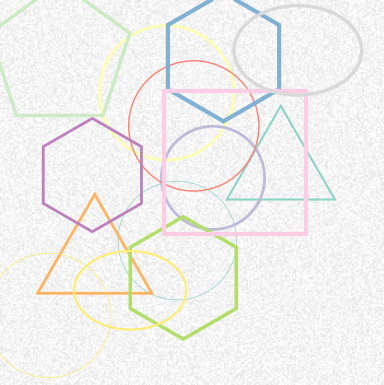[{"shape": "circle", "thickness": 0.5, "radius": 0.77, "center": [0.461, 0.375]}, {"shape": "triangle", "thickness": 1.5, "radius": 0.81, "center": [0.729, 0.563]}, {"shape": "circle", "thickness": 2, "radius": 0.87, "center": [0.433, 0.759]}, {"shape": "circle", "thickness": 2, "radius": 0.67, "center": [0.553, 0.538]}, {"shape": "circle", "thickness": 1, "radius": 0.85, "center": [0.503, 0.673]}, {"shape": "hexagon", "thickness": 3, "radius": 0.83, "center": [0.581, 0.852]}, {"shape": "triangle", "thickness": 2, "radius": 0.86, "center": [0.246, 0.324]}, {"shape": "hexagon", "thickness": 2.5, "radius": 0.79, "center": [0.476, 0.278]}, {"shape": "square", "thickness": 3, "radius": 0.93, "center": [0.61, 0.578]}, {"shape": "oval", "thickness": 2.5, "radius": 0.83, "center": [0.773, 0.869]}, {"shape": "hexagon", "thickness": 2, "radius": 0.74, "center": [0.24, 0.545]}, {"shape": "pentagon", "thickness": 2.5, "radius": 0.96, "center": [0.155, 0.855]}, {"shape": "circle", "thickness": 0.5, "radius": 0.81, "center": [0.126, 0.181]}, {"shape": "oval", "thickness": 1.5, "radius": 0.73, "center": [0.338, 0.246]}]